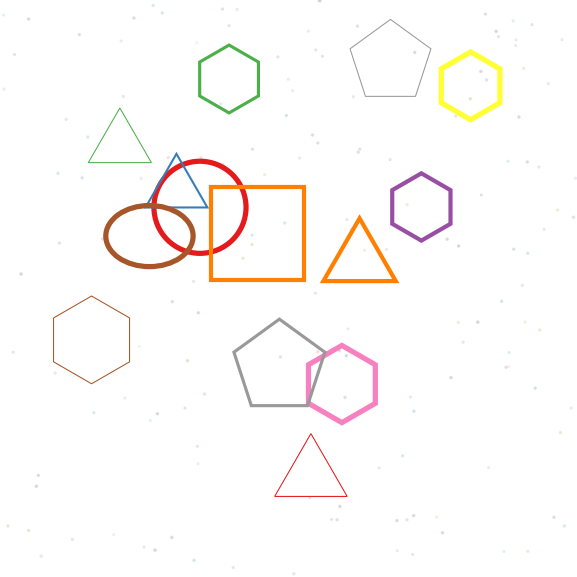[{"shape": "circle", "thickness": 2.5, "radius": 0.4, "center": [0.346, 0.64]}, {"shape": "triangle", "thickness": 0.5, "radius": 0.36, "center": [0.538, 0.176]}, {"shape": "triangle", "thickness": 1, "radius": 0.31, "center": [0.306, 0.671]}, {"shape": "triangle", "thickness": 0.5, "radius": 0.32, "center": [0.208, 0.749]}, {"shape": "hexagon", "thickness": 1.5, "radius": 0.29, "center": [0.397, 0.862]}, {"shape": "hexagon", "thickness": 2, "radius": 0.29, "center": [0.73, 0.641]}, {"shape": "square", "thickness": 2, "radius": 0.4, "center": [0.446, 0.595]}, {"shape": "triangle", "thickness": 2, "radius": 0.36, "center": [0.623, 0.549]}, {"shape": "hexagon", "thickness": 2.5, "radius": 0.29, "center": [0.815, 0.851]}, {"shape": "oval", "thickness": 2.5, "radius": 0.38, "center": [0.259, 0.59]}, {"shape": "hexagon", "thickness": 0.5, "radius": 0.38, "center": [0.159, 0.411]}, {"shape": "hexagon", "thickness": 2.5, "radius": 0.33, "center": [0.592, 0.334]}, {"shape": "pentagon", "thickness": 0.5, "radius": 0.37, "center": [0.676, 0.892]}, {"shape": "pentagon", "thickness": 1.5, "radius": 0.41, "center": [0.484, 0.364]}]